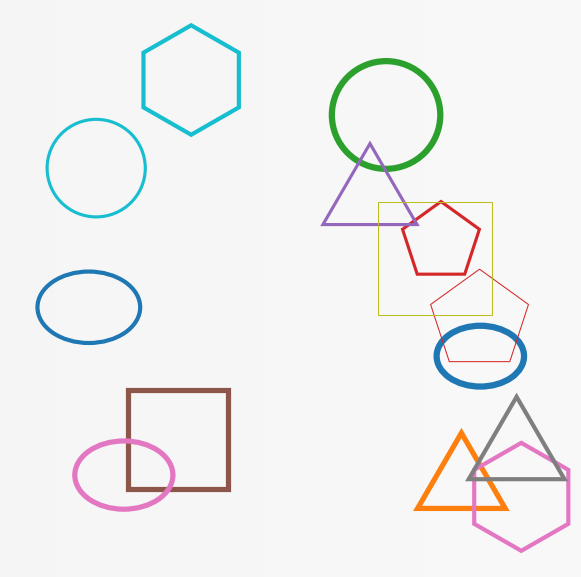[{"shape": "oval", "thickness": 3, "radius": 0.38, "center": [0.826, 0.382]}, {"shape": "oval", "thickness": 2, "radius": 0.44, "center": [0.153, 0.467]}, {"shape": "triangle", "thickness": 2.5, "radius": 0.44, "center": [0.794, 0.162]}, {"shape": "circle", "thickness": 3, "radius": 0.47, "center": [0.664, 0.8]}, {"shape": "pentagon", "thickness": 1.5, "radius": 0.35, "center": [0.759, 0.581]}, {"shape": "pentagon", "thickness": 0.5, "radius": 0.44, "center": [0.825, 0.445]}, {"shape": "triangle", "thickness": 1.5, "radius": 0.47, "center": [0.637, 0.657]}, {"shape": "square", "thickness": 2.5, "radius": 0.43, "center": [0.307, 0.238]}, {"shape": "oval", "thickness": 2.5, "radius": 0.42, "center": [0.213, 0.176]}, {"shape": "hexagon", "thickness": 2, "radius": 0.47, "center": [0.897, 0.139]}, {"shape": "triangle", "thickness": 2, "radius": 0.48, "center": [0.889, 0.217]}, {"shape": "square", "thickness": 0.5, "radius": 0.49, "center": [0.749, 0.551]}, {"shape": "circle", "thickness": 1.5, "radius": 0.42, "center": [0.165, 0.708]}, {"shape": "hexagon", "thickness": 2, "radius": 0.47, "center": [0.329, 0.861]}]